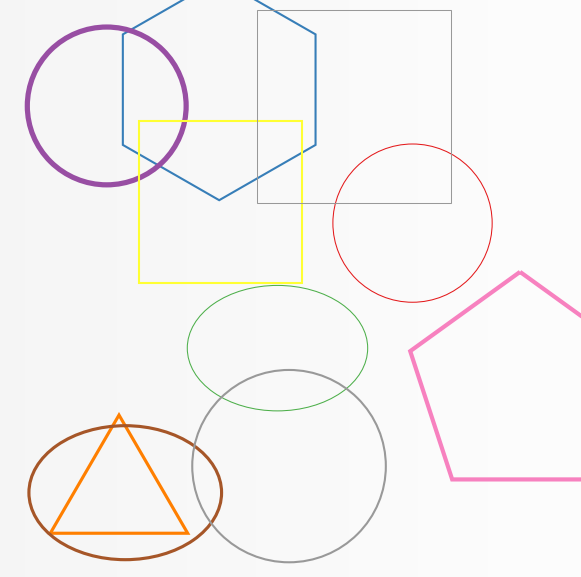[{"shape": "circle", "thickness": 0.5, "radius": 0.69, "center": [0.71, 0.613]}, {"shape": "hexagon", "thickness": 1, "radius": 0.96, "center": [0.377, 0.844]}, {"shape": "oval", "thickness": 0.5, "radius": 0.78, "center": [0.477, 0.396]}, {"shape": "circle", "thickness": 2.5, "radius": 0.68, "center": [0.184, 0.816]}, {"shape": "triangle", "thickness": 1.5, "radius": 0.68, "center": [0.205, 0.144]}, {"shape": "square", "thickness": 1, "radius": 0.7, "center": [0.379, 0.649]}, {"shape": "oval", "thickness": 1.5, "radius": 0.83, "center": [0.215, 0.146]}, {"shape": "pentagon", "thickness": 2, "radius": 0.99, "center": [0.895, 0.33]}, {"shape": "square", "thickness": 0.5, "radius": 0.84, "center": [0.609, 0.814]}, {"shape": "circle", "thickness": 1, "radius": 0.83, "center": [0.497, 0.192]}]